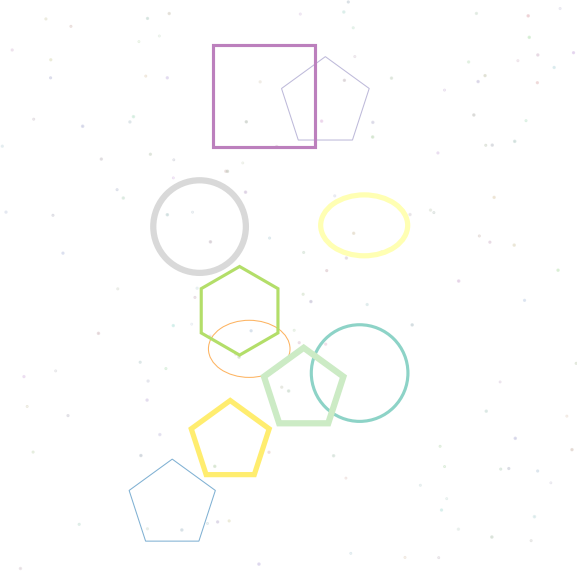[{"shape": "circle", "thickness": 1.5, "radius": 0.42, "center": [0.623, 0.353]}, {"shape": "oval", "thickness": 2.5, "radius": 0.38, "center": [0.631, 0.609]}, {"shape": "pentagon", "thickness": 0.5, "radius": 0.4, "center": [0.563, 0.821]}, {"shape": "pentagon", "thickness": 0.5, "radius": 0.39, "center": [0.298, 0.126]}, {"shape": "oval", "thickness": 0.5, "radius": 0.35, "center": [0.432, 0.395]}, {"shape": "hexagon", "thickness": 1.5, "radius": 0.38, "center": [0.415, 0.461]}, {"shape": "circle", "thickness": 3, "radius": 0.4, "center": [0.346, 0.607]}, {"shape": "square", "thickness": 1.5, "radius": 0.44, "center": [0.457, 0.833]}, {"shape": "pentagon", "thickness": 3, "radius": 0.36, "center": [0.526, 0.325]}, {"shape": "pentagon", "thickness": 2.5, "radius": 0.35, "center": [0.399, 0.235]}]